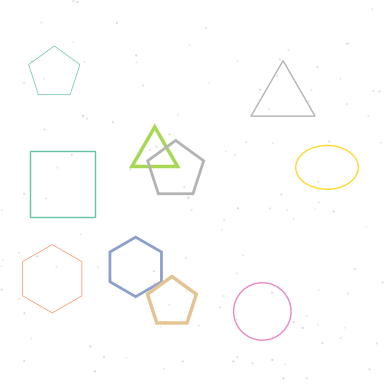[{"shape": "square", "thickness": 1, "radius": 0.42, "center": [0.162, 0.522]}, {"shape": "pentagon", "thickness": 0.5, "radius": 0.35, "center": [0.141, 0.811]}, {"shape": "hexagon", "thickness": 0.5, "radius": 0.44, "center": [0.136, 0.276]}, {"shape": "hexagon", "thickness": 2, "radius": 0.39, "center": [0.352, 0.307]}, {"shape": "circle", "thickness": 1, "radius": 0.37, "center": [0.681, 0.191]}, {"shape": "triangle", "thickness": 2.5, "radius": 0.34, "center": [0.402, 0.602]}, {"shape": "oval", "thickness": 1, "radius": 0.41, "center": [0.849, 0.565]}, {"shape": "pentagon", "thickness": 2.5, "radius": 0.33, "center": [0.447, 0.215]}, {"shape": "triangle", "thickness": 1, "radius": 0.48, "center": [0.735, 0.746]}, {"shape": "pentagon", "thickness": 2, "radius": 0.38, "center": [0.456, 0.559]}]